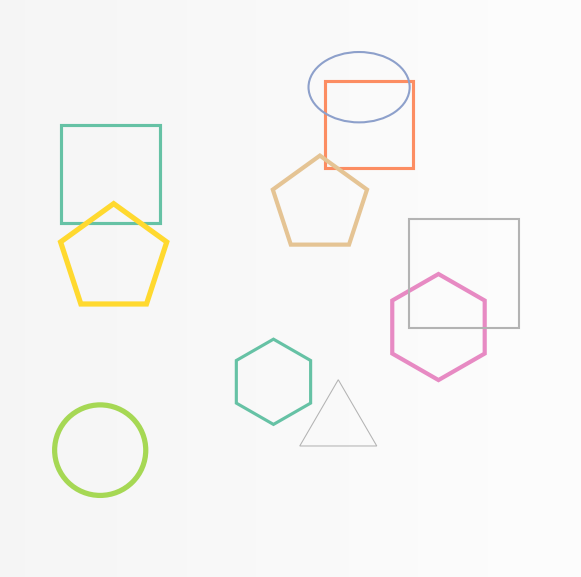[{"shape": "square", "thickness": 1.5, "radius": 0.42, "center": [0.19, 0.698]}, {"shape": "hexagon", "thickness": 1.5, "radius": 0.37, "center": [0.47, 0.338]}, {"shape": "square", "thickness": 1.5, "radius": 0.38, "center": [0.635, 0.784]}, {"shape": "oval", "thickness": 1, "radius": 0.44, "center": [0.618, 0.848]}, {"shape": "hexagon", "thickness": 2, "radius": 0.46, "center": [0.754, 0.433]}, {"shape": "circle", "thickness": 2.5, "radius": 0.39, "center": [0.172, 0.22]}, {"shape": "pentagon", "thickness": 2.5, "radius": 0.48, "center": [0.196, 0.55]}, {"shape": "pentagon", "thickness": 2, "radius": 0.43, "center": [0.55, 0.644]}, {"shape": "triangle", "thickness": 0.5, "radius": 0.38, "center": [0.582, 0.265]}, {"shape": "square", "thickness": 1, "radius": 0.47, "center": [0.799, 0.526]}]